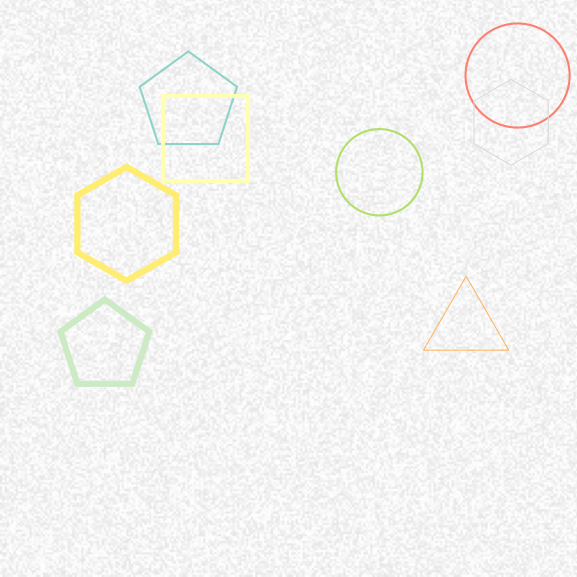[{"shape": "pentagon", "thickness": 1, "radius": 0.44, "center": [0.326, 0.821]}, {"shape": "square", "thickness": 2, "radius": 0.37, "center": [0.355, 0.759]}, {"shape": "circle", "thickness": 1, "radius": 0.45, "center": [0.896, 0.868]}, {"shape": "triangle", "thickness": 0.5, "radius": 0.43, "center": [0.807, 0.435]}, {"shape": "circle", "thickness": 1, "radius": 0.37, "center": [0.657, 0.701]}, {"shape": "hexagon", "thickness": 0.5, "radius": 0.37, "center": [0.885, 0.787]}, {"shape": "pentagon", "thickness": 3, "radius": 0.4, "center": [0.182, 0.4]}, {"shape": "hexagon", "thickness": 3, "radius": 0.49, "center": [0.219, 0.612]}]